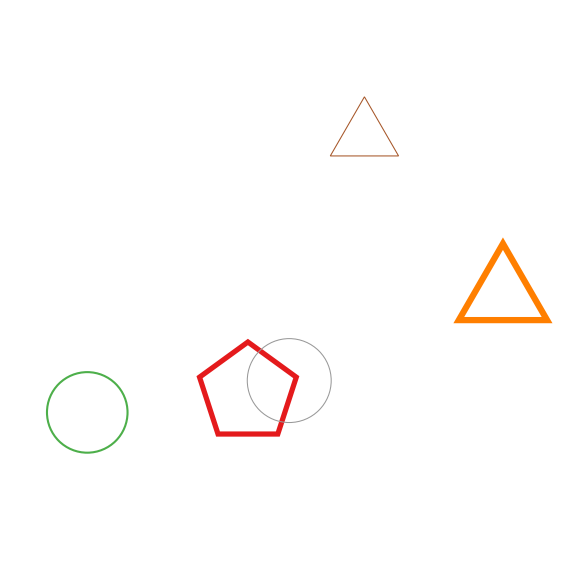[{"shape": "pentagon", "thickness": 2.5, "radius": 0.44, "center": [0.429, 0.319]}, {"shape": "circle", "thickness": 1, "radius": 0.35, "center": [0.151, 0.285]}, {"shape": "triangle", "thickness": 3, "radius": 0.44, "center": [0.871, 0.489]}, {"shape": "triangle", "thickness": 0.5, "radius": 0.34, "center": [0.631, 0.763]}, {"shape": "circle", "thickness": 0.5, "radius": 0.36, "center": [0.501, 0.34]}]